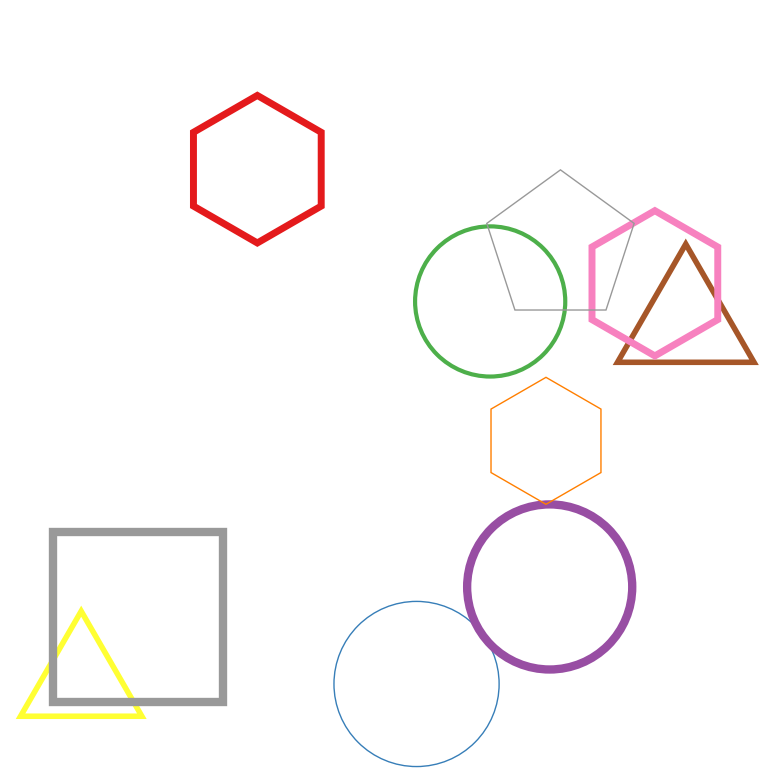[{"shape": "hexagon", "thickness": 2.5, "radius": 0.48, "center": [0.334, 0.78]}, {"shape": "circle", "thickness": 0.5, "radius": 0.54, "center": [0.541, 0.112]}, {"shape": "circle", "thickness": 1.5, "radius": 0.49, "center": [0.637, 0.608]}, {"shape": "circle", "thickness": 3, "radius": 0.54, "center": [0.714, 0.238]}, {"shape": "hexagon", "thickness": 0.5, "radius": 0.41, "center": [0.709, 0.428]}, {"shape": "triangle", "thickness": 2, "radius": 0.45, "center": [0.105, 0.115]}, {"shape": "triangle", "thickness": 2, "radius": 0.51, "center": [0.891, 0.581]}, {"shape": "hexagon", "thickness": 2.5, "radius": 0.47, "center": [0.85, 0.632]}, {"shape": "pentagon", "thickness": 0.5, "radius": 0.5, "center": [0.728, 0.679]}, {"shape": "square", "thickness": 3, "radius": 0.55, "center": [0.179, 0.198]}]